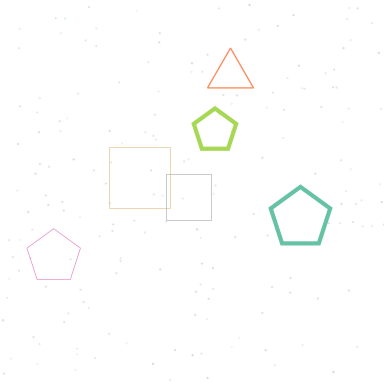[{"shape": "pentagon", "thickness": 3, "radius": 0.41, "center": [0.78, 0.433]}, {"shape": "triangle", "thickness": 1, "radius": 0.34, "center": [0.599, 0.806]}, {"shape": "pentagon", "thickness": 0.5, "radius": 0.37, "center": [0.139, 0.333]}, {"shape": "pentagon", "thickness": 3, "radius": 0.29, "center": [0.558, 0.66]}, {"shape": "square", "thickness": 0.5, "radius": 0.4, "center": [0.362, 0.539]}, {"shape": "square", "thickness": 0.5, "radius": 0.3, "center": [0.49, 0.489]}]